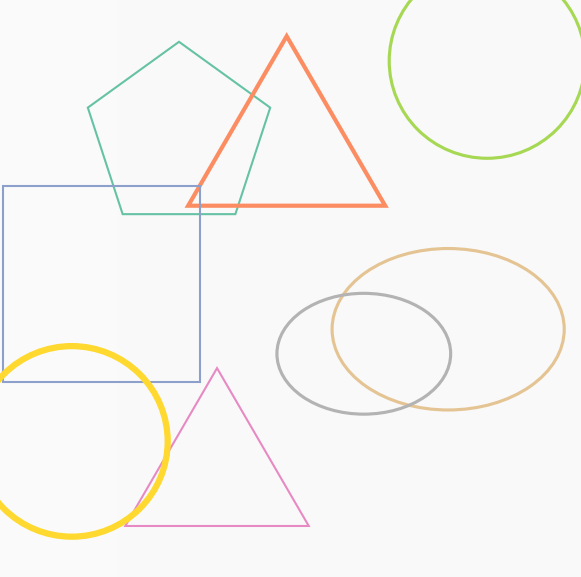[{"shape": "pentagon", "thickness": 1, "radius": 0.82, "center": [0.308, 0.762]}, {"shape": "triangle", "thickness": 2, "radius": 0.98, "center": [0.493, 0.741]}, {"shape": "square", "thickness": 1, "radius": 0.85, "center": [0.175, 0.507]}, {"shape": "triangle", "thickness": 1, "radius": 0.91, "center": [0.373, 0.179]}, {"shape": "circle", "thickness": 1.5, "radius": 0.84, "center": [0.838, 0.894]}, {"shape": "circle", "thickness": 3, "radius": 0.82, "center": [0.124, 0.235]}, {"shape": "oval", "thickness": 1.5, "radius": 1.0, "center": [0.771, 0.429]}, {"shape": "oval", "thickness": 1.5, "radius": 0.75, "center": [0.626, 0.387]}]